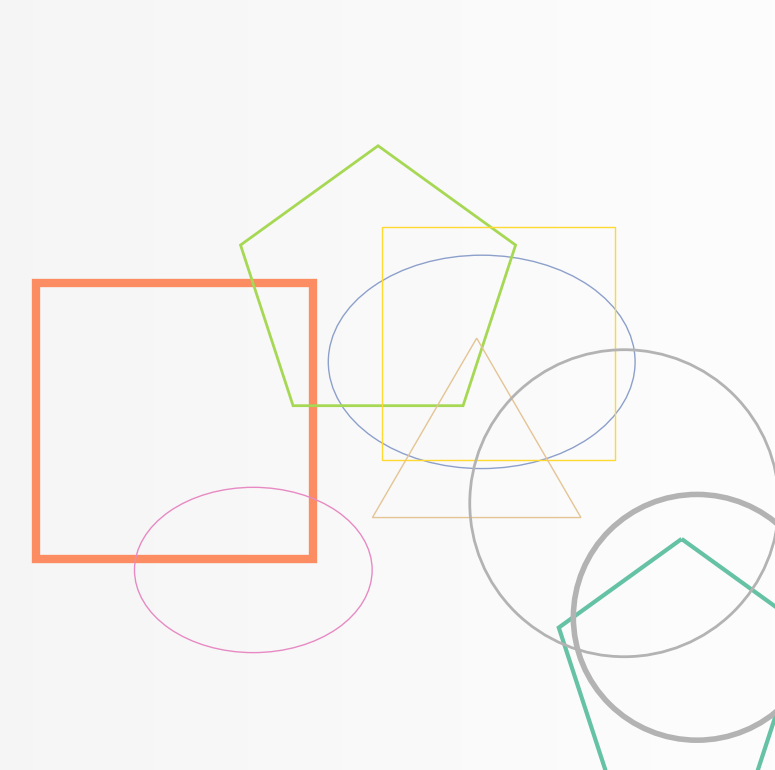[{"shape": "pentagon", "thickness": 1.5, "radius": 0.83, "center": [0.88, 0.133]}, {"shape": "square", "thickness": 3, "radius": 0.89, "center": [0.225, 0.453]}, {"shape": "oval", "thickness": 0.5, "radius": 0.99, "center": [0.622, 0.53]}, {"shape": "oval", "thickness": 0.5, "radius": 0.77, "center": [0.327, 0.26]}, {"shape": "pentagon", "thickness": 1, "radius": 0.93, "center": [0.488, 0.624]}, {"shape": "square", "thickness": 0.5, "radius": 0.75, "center": [0.643, 0.554]}, {"shape": "triangle", "thickness": 0.5, "radius": 0.78, "center": [0.615, 0.406]}, {"shape": "circle", "thickness": 1, "radius": 1.0, "center": [0.806, 0.346]}, {"shape": "circle", "thickness": 2, "radius": 0.8, "center": [0.899, 0.198]}]